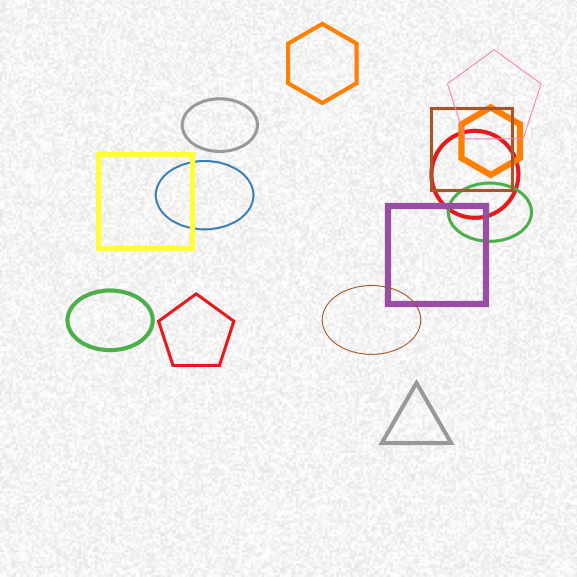[{"shape": "circle", "thickness": 2, "radius": 0.38, "center": [0.822, 0.697]}, {"shape": "pentagon", "thickness": 1.5, "radius": 0.34, "center": [0.34, 0.422]}, {"shape": "oval", "thickness": 1, "radius": 0.42, "center": [0.354, 0.661]}, {"shape": "oval", "thickness": 2, "radius": 0.37, "center": [0.191, 0.444]}, {"shape": "oval", "thickness": 1.5, "radius": 0.36, "center": [0.848, 0.632]}, {"shape": "square", "thickness": 3, "radius": 0.42, "center": [0.757, 0.558]}, {"shape": "hexagon", "thickness": 3, "radius": 0.29, "center": [0.85, 0.755]}, {"shape": "hexagon", "thickness": 2, "radius": 0.34, "center": [0.558, 0.889]}, {"shape": "square", "thickness": 2.5, "radius": 0.41, "center": [0.252, 0.651]}, {"shape": "oval", "thickness": 0.5, "radius": 0.43, "center": [0.643, 0.445]}, {"shape": "square", "thickness": 1.5, "radius": 0.35, "center": [0.816, 0.741]}, {"shape": "pentagon", "thickness": 0.5, "radius": 0.43, "center": [0.856, 0.828]}, {"shape": "triangle", "thickness": 2, "radius": 0.35, "center": [0.721, 0.267]}, {"shape": "oval", "thickness": 1.5, "radius": 0.33, "center": [0.381, 0.782]}]